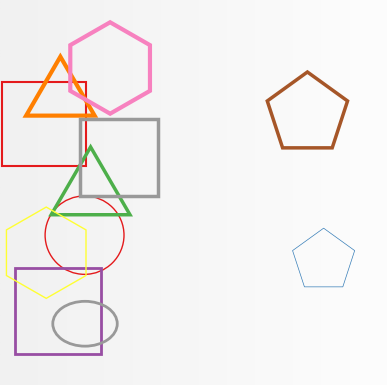[{"shape": "square", "thickness": 1.5, "radius": 0.54, "center": [0.113, 0.678]}, {"shape": "circle", "thickness": 1, "radius": 0.51, "center": [0.218, 0.389]}, {"shape": "pentagon", "thickness": 0.5, "radius": 0.42, "center": [0.835, 0.323]}, {"shape": "triangle", "thickness": 2.5, "radius": 0.59, "center": [0.234, 0.501]}, {"shape": "square", "thickness": 2, "radius": 0.56, "center": [0.15, 0.193]}, {"shape": "triangle", "thickness": 3, "radius": 0.51, "center": [0.156, 0.751]}, {"shape": "hexagon", "thickness": 1, "radius": 0.59, "center": [0.119, 0.344]}, {"shape": "pentagon", "thickness": 2.5, "radius": 0.54, "center": [0.793, 0.704]}, {"shape": "hexagon", "thickness": 3, "radius": 0.59, "center": [0.284, 0.823]}, {"shape": "oval", "thickness": 2, "radius": 0.42, "center": [0.219, 0.159]}, {"shape": "square", "thickness": 2.5, "radius": 0.5, "center": [0.307, 0.591]}]